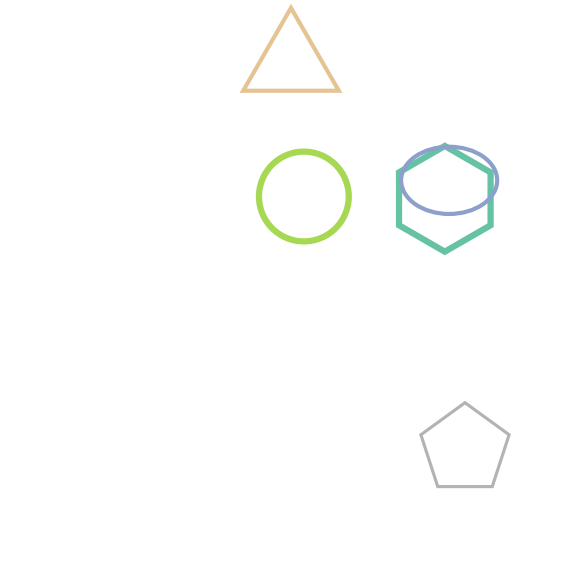[{"shape": "hexagon", "thickness": 3, "radius": 0.46, "center": [0.77, 0.655]}, {"shape": "oval", "thickness": 2, "radius": 0.42, "center": [0.778, 0.687]}, {"shape": "circle", "thickness": 3, "radius": 0.39, "center": [0.526, 0.659]}, {"shape": "triangle", "thickness": 2, "radius": 0.48, "center": [0.504, 0.89]}, {"shape": "pentagon", "thickness": 1.5, "radius": 0.4, "center": [0.805, 0.222]}]